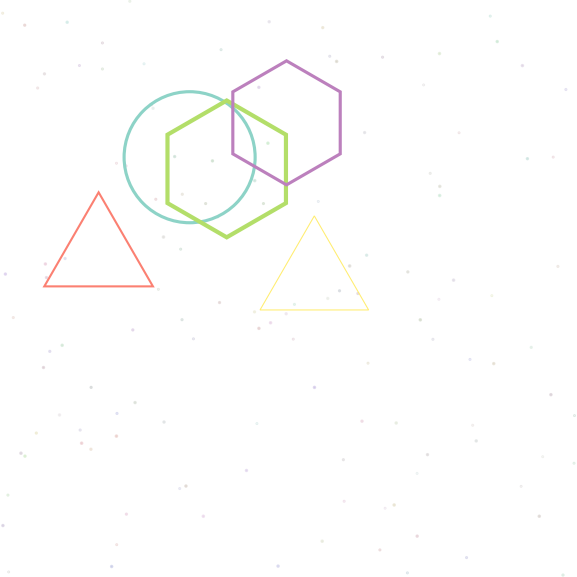[{"shape": "circle", "thickness": 1.5, "radius": 0.57, "center": [0.328, 0.727]}, {"shape": "triangle", "thickness": 1, "radius": 0.54, "center": [0.171, 0.558]}, {"shape": "hexagon", "thickness": 2, "radius": 0.59, "center": [0.393, 0.707]}, {"shape": "hexagon", "thickness": 1.5, "radius": 0.54, "center": [0.496, 0.786]}, {"shape": "triangle", "thickness": 0.5, "radius": 0.54, "center": [0.544, 0.517]}]